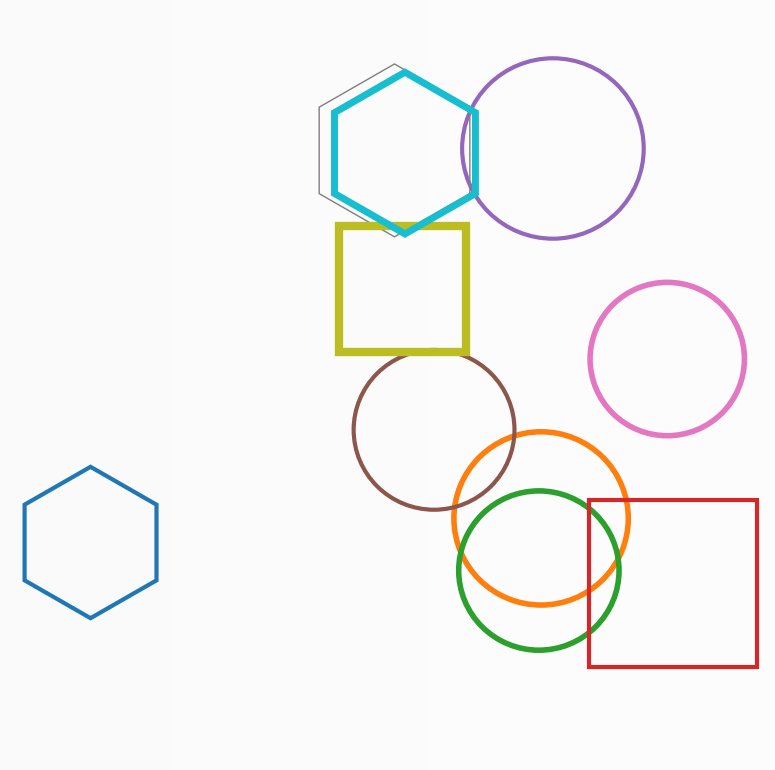[{"shape": "hexagon", "thickness": 1.5, "radius": 0.49, "center": [0.117, 0.295]}, {"shape": "circle", "thickness": 2, "radius": 0.56, "center": [0.698, 0.327]}, {"shape": "circle", "thickness": 2, "radius": 0.52, "center": [0.695, 0.259]}, {"shape": "square", "thickness": 1.5, "radius": 0.54, "center": [0.868, 0.242]}, {"shape": "circle", "thickness": 1.5, "radius": 0.59, "center": [0.713, 0.807]}, {"shape": "circle", "thickness": 1.5, "radius": 0.52, "center": [0.56, 0.442]}, {"shape": "circle", "thickness": 2, "radius": 0.5, "center": [0.861, 0.534]}, {"shape": "hexagon", "thickness": 0.5, "radius": 0.56, "center": [0.509, 0.805]}, {"shape": "square", "thickness": 3, "radius": 0.41, "center": [0.52, 0.625]}, {"shape": "hexagon", "thickness": 2.5, "radius": 0.52, "center": [0.523, 0.801]}]